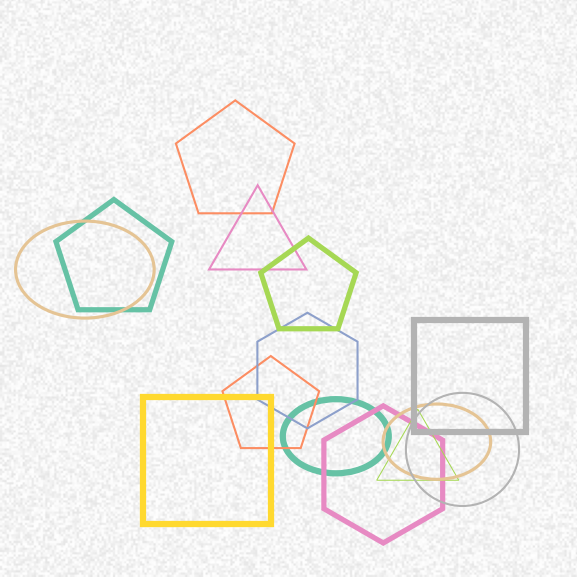[{"shape": "pentagon", "thickness": 2.5, "radius": 0.53, "center": [0.197, 0.548]}, {"shape": "oval", "thickness": 3, "radius": 0.46, "center": [0.581, 0.244]}, {"shape": "pentagon", "thickness": 1, "radius": 0.44, "center": [0.469, 0.295]}, {"shape": "pentagon", "thickness": 1, "radius": 0.54, "center": [0.407, 0.717]}, {"shape": "hexagon", "thickness": 1, "radius": 0.5, "center": [0.532, 0.357]}, {"shape": "hexagon", "thickness": 2.5, "radius": 0.59, "center": [0.664, 0.178]}, {"shape": "triangle", "thickness": 1, "radius": 0.49, "center": [0.446, 0.581]}, {"shape": "pentagon", "thickness": 2.5, "radius": 0.43, "center": [0.534, 0.5]}, {"shape": "triangle", "thickness": 0.5, "radius": 0.41, "center": [0.723, 0.209]}, {"shape": "square", "thickness": 3, "radius": 0.55, "center": [0.359, 0.202]}, {"shape": "oval", "thickness": 1.5, "radius": 0.47, "center": [0.757, 0.234]}, {"shape": "oval", "thickness": 1.5, "radius": 0.6, "center": [0.147, 0.532]}, {"shape": "square", "thickness": 3, "radius": 0.49, "center": [0.813, 0.347]}, {"shape": "circle", "thickness": 1, "radius": 0.49, "center": [0.801, 0.221]}]